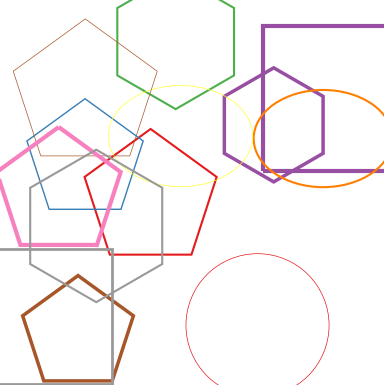[{"shape": "circle", "thickness": 0.5, "radius": 0.93, "center": [0.669, 0.155]}, {"shape": "pentagon", "thickness": 1.5, "radius": 0.9, "center": [0.391, 0.485]}, {"shape": "pentagon", "thickness": 1, "radius": 0.79, "center": [0.221, 0.585]}, {"shape": "hexagon", "thickness": 1.5, "radius": 0.88, "center": [0.456, 0.892]}, {"shape": "hexagon", "thickness": 2.5, "radius": 0.74, "center": [0.711, 0.676]}, {"shape": "square", "thickness": 3, "radius": 0.94, "center": [0.872, 0.744]}, {"shape": "oval", "thickness": 1.5, "radius": 0.9, "center": [0.839, 0.64]}, {"shape": "oval", "thickness": 0.5, "radius": 0.94, "center": [0.469, 0.647]}, {"shape": "pentagon", "thickness": 2.5, "radius": 0.76, "center": [0.203, 0.133]}, {"shape": "pentagon", "thickness": 0.5, "radius": 0.98, "center": [0.221, 0.754]}, {"shape": "pentagon", "thickness": 3, "radius": 0.85, "center": [0.152, 0.501]}, {"shape": "square", "thickness": 2, "radius": 0.87, "center": [0.116, 0.178]}, {"shape": "hexagon", "thickness": 1.5, "radius": 0.99, "center": [0.25, 0.413]}]